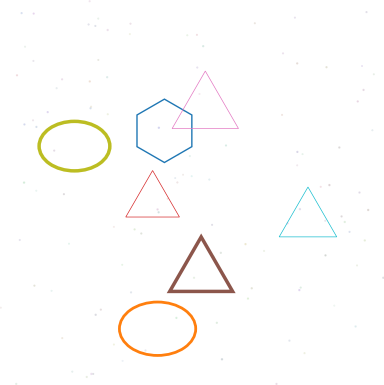[{"shape": "hexagon", "thickness": 1, "radius": 0.41, "center": [0.427, 0.66]}, {"shape": "oval", "thickness": 2, "radius": 0.5, "center": [0.409, 0.146]}, {"shape": "triangle", "thickness": 0.5, "radius": 0.4, "center": [0.396, 0.477]}, {"shape": "triangle", "thickness": 2.5, "radius": 0.47, "center": [0.523, 0.29]}, {"shape": "triangle", "thickness": 0.5, "radius": 0.5, "center": [0.533, 0.716]}, {"shape": "oval", "thickness": 2.5, "radius": 0.46, "center": [0.193, 0.62]}, {"shape": "triangle", "thickness": 0.5, "radius": 0.43, "center": [0.8, 0.428]}]